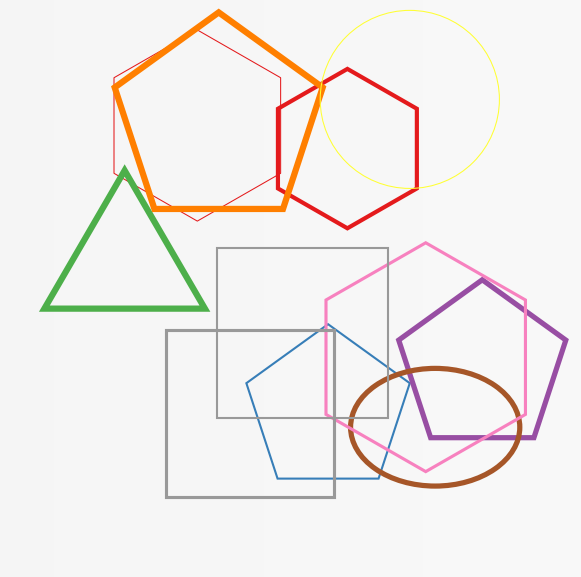[{"shape": "hexagon", "thickness": 0.5, "radius": 0.83, "center": [0.339, 0.782]}, {"shape": "hexagon", "thickness": 2, "radius": 0.69, "center": [0.598, 0.742]}, {"shape": "pentagon", "thickness": 1, "radius": 0.74, "center": [0.564, 0.29]}, {"shape": "triangle", "thickness": 3, "radius": 0.8, "center": [0.214, 0.544]}, {"shape": "pentagon", "thickness": 2.5, "radius": 0.76, "center": [0.83, 0.363]}, {"shape": "pentagon", "thickness": 3, "radius": 0.94, "center": [0.376, 0.79]}, {"shape": "circle", "thickness": 0.5, "radius": 0.77, "center": [0.705, 0.827]}, {"shape": "oval", "thickness": 2.5, "radius": 0.73, "center": [0.749, 0.259]}, {"shape": "hexagon", "thickness": 1.5, "radius": 0.99, "center": [0.732, 0.381]}, {"shape": "square", "thickness": 1.5, "radius": 0.72, "center": [0.429, 0.284]}, {"shape": "square", "thickness": 1, "radius": 0.74, "center": [0.52, 0.422]}]